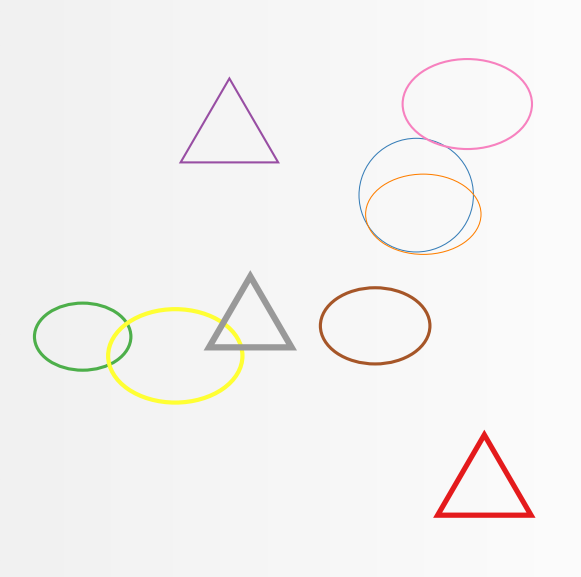[{"shape": "triangle", "thickness": 2.5, "radius": 0.46, "center": [0.833, 0.153]}, {"shape": "circle", "thickness": 0.5, "radius": 0.49, "center": [0.716, 0.661]}, {"shape": "oval", "thickness": 1.5, "radius": 0.41, "center": [0.142, 0.416]}, {"shape": "triangle", "thickness": 1, "radius": 0.48, "center": [0.395, 0.766]}, {"shape": "oval", "thickness": 0.5, "radius": 0.5, "center": [0.728, 0.628]}, {"shape": "oval", "thickness": 2, "radius": 0.58, "center": [0.302, 0.383]}, {"shape": "oval", "thickness": 1.5, "radius": 0.47, "center": [0.645, 0.435]}, {"shape": "oval", "thickness": 1, "radius": 0.56, "center": [0.804, 0.819]}, {"shape": "triangle", "thickness": 3, "radius": 0.41, "center": [0.431, 0.439]}]